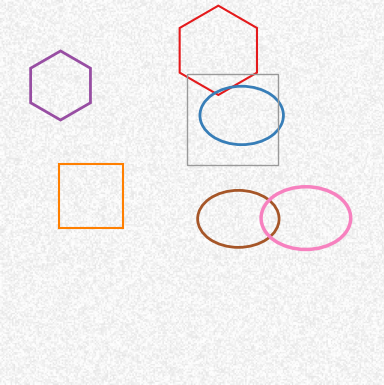[{"shape": "hexagon", "thickness": 1.5, "radius": 0.58, "center": [0.567, 0.869]}, {"shape": "oval", "thickness": 2, "radius": 0.54, "center": [0.628, 0.7]}, {"shape": "hexagon", "thickness": 2, "radius": 0.45, "center": [0.157, 0.778]}, {"shape": "square", "thickness": 1.5, "radius": 0.42, "center": [0.236, 0.491]}, {"shape": "oval", "thickness": 2, "radius": 0.53, "center": [0.619, 0.432]}, {"shape": "oval", "thickness": 2.5, "radius": 0.58, "center": [0.795, 0.433]}, {"shape": "square", "thickness": 1, "radius": 0.59, "center": [0.604, 0.69]}]